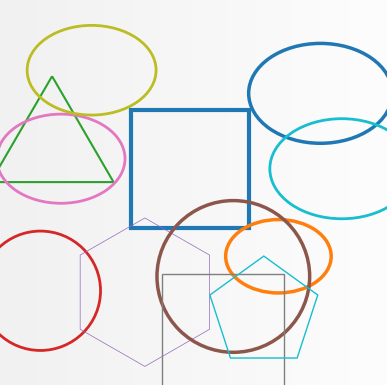[{"shape": "square", "thickness": 3, "radius": 0.76, "center": [0.49, 0.561]}, {"shape": "oval", "thickness": 2.5, "radius": 0.93, "center": [0.827, 0.758]}, {"shape": "oval", "thickness": 2.5, "radius": 0.68, "center": [0.718, 0.334]}, {"shape": "triangle", "thickness": 1.5, "radius": 0.92, "center": [0.134, 0.619]}, {"shape": "circle", "thickness": 2, "radius": 0.78, "center": [0.104, 0.245]}, {"shape": "hexagon", "thickness": 0.5, "radius": 0.96, "center": [0.374, 0.241]}, {"shape": "circle", "thickness": 2.5, "radius": 0.99, "center": [0.602, 0.282]}, {"shape": "oval", "thickness": 2, "radius": 0.83, "center": [0.157, 0.588]}, {"shape": "square", "thickness": 1, "radius": 0.78, "center": [0.576, 0.132]}, {"shape": "oval", "thickness": 2, "radius": 0.83, "center": [0.236, 0.818]}, {"shape": "pentagon", "thickness": 1, "radius": 0.73, "center": [0.681, 0.188]}, {"shape": "oval", "thickness": 2, "radius": 0.93, "center": [0.882, 0.562]}]